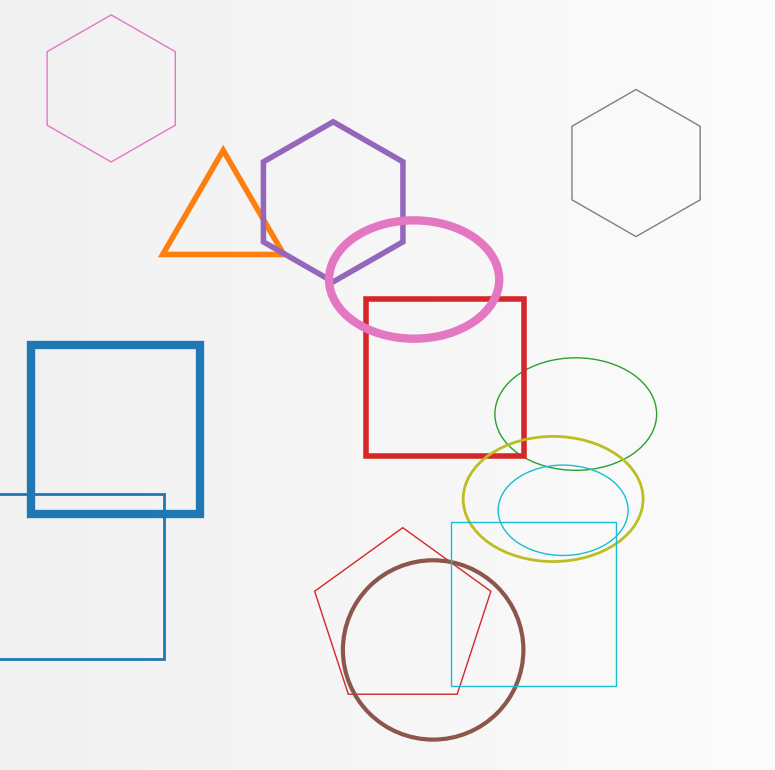[{"shape": "square", "thickness": 3, "radius": 0.55, "center": [0.149, 0.442]}, {"shape": "square", "thickness": 1, "radius": 0.53, "center": [0.105, 0.251]}, {"shape": "triangle", "thickness": 2, "radius": 0.45, "center": [0.288, 0.715]}, {"shape": "oval", "thickness": 0.5, "radius": 0.52, "center": [0.743, 0.462]}, {"shape": "square", "thickness": 2, "radius": 0.51, "center": [0.574, 0.51]}, {"shape": "pentagon", "thickness": 0.5, "radius": 0.6, "center": [0.52, 0.195]}, {"shape": "hexagon", "thickness": 2, "radius": 0.52, "center": [0.43, 0.738]}, {"shape": "circle", "thickness": 1.5, "radius": 0.58, "center": [0.559, 0.156]}, {"shape": "hexagon", "thickness": 0.5, "radius": 0.48, "center": [0.143, 0.885]}, {"shape": "oval", "thickness": 3, "radius": 0.55, "center": [0.534, 0.637]}, {"shape": "hexagon", "thickness": 0.5, "radius": 0.48, "center": [0.821, 0.788]}, {"shape": "oval", "thickness": 1, "radius": 0.58, "center": [0.714, 0.352]}, {"shape": "oval", "thickness": 0.5, "radius": 0.42, "center": [0.727, 0.337]}, {"shape": "square", "thickness": 0.5, "radius": 0.53, "center": [0.689, 0.215]}]